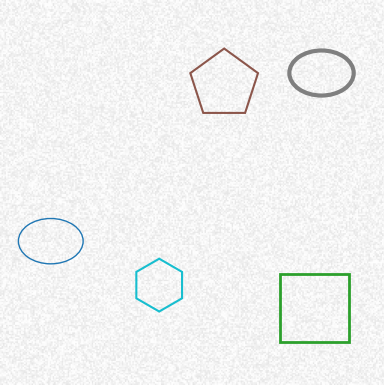[{"shape": "oval", "thickness": 1, "radius": 0.42, "center": [0.132, 0.374]}, {"shape": "square", "thickness": 2, "radius": 0.45, "center": [0.817, 0.2]}, {"shape": "pentagon", "thickness": 1.5, "radius": 0.46, "center": [0.582, 0.782]}, {"shape": "oval", "thickness": 3, "radius": 0.42, "center": [0.835, 0.81]}, {"shape": "hexagon", "thickness": 1.5, "radius": 0.34, "center": [0.414, 0.259]}]